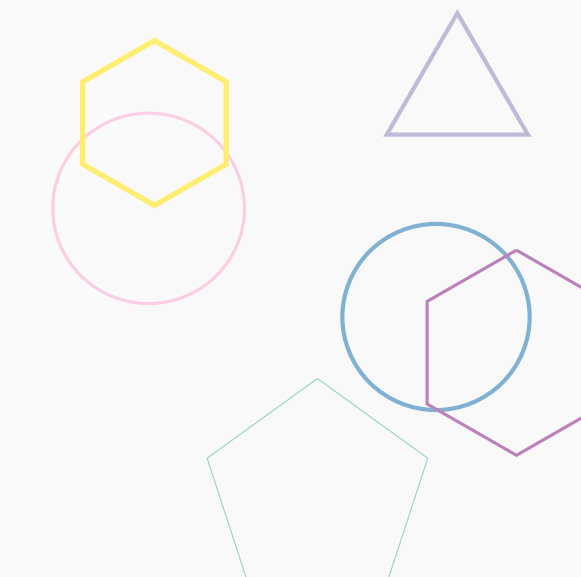[{"shape": "pentagon", "thickness": 0.5, "radius": 1.0, "center": [0.546, 0.144]}, {"shape": "triangle", "thickness": 2, "radius": 0.7, "center": [0.787, 0.836]}, {"shape": "circle", "thickness": 2, "radius": 0.81, "center": [0.75, 0.45]}, {"shape": "circle", "thickness": 1.5, "radius": 0.82, "center": [0.256, 0.638]}, {"shape": "hexagon", "thickness": 1.5, "radius": 0.89, "center": [0.889, 0.388]}, {"shape": "hexagon", "thickness": 2.5, "radius": 0.71, "center": [0.266, 0.786]}]